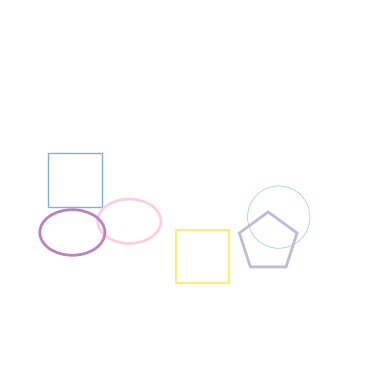[{"shape": "circle", "thickness": 0.5, "radius": 0.41, "center": [0.724, 0.436]}, {"shape": "pentagon", "thickness": 2, "radius": 0.39, "center": [0.697, 0.37]}, {"shape": "square", "thickness": 1, "radius": 0.35, "center": [0.194, 0.532]}, {"shape": "oval", "thickness": 2, "radius": 0.41, "center": [0.336, 0.425]}, {"shape": "oval", "thickness": 2, "radius": 0.42, "center": [0.188, 0.396]}, {"shape": "square", "thickness": 1.5, "radius": 0.35, "center": [0.526, 0.333]}]